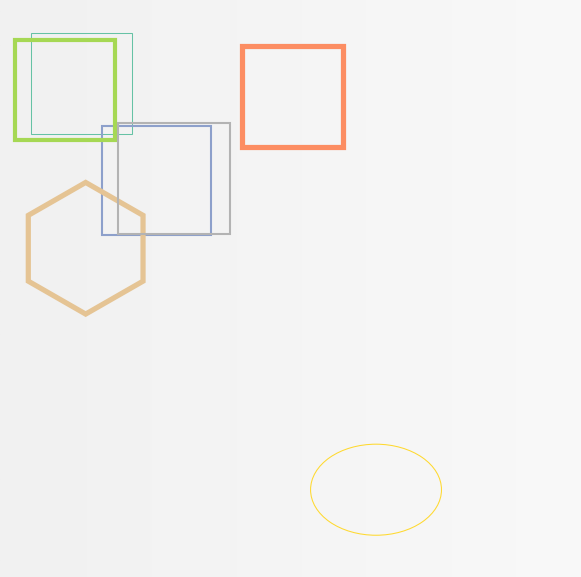[{"shape": "square", "thickness": 0.5, "radius": 0.44, "center": [0.141, 0.854]}, {"shape": "square", "thickness": 2.5, "radius": 0.43, "center": [0.503, 0.832]}, {"shape": "square", "thickness": 1, "radius": 0.47, "center": [0.269, 0.686]}, {"shape": "square", "thickness": 2, "radius": 0.43, "center": [0.112, 0.844]}, {"shape": "oval", "thickness": 0.5, "radius": 0.56, "center": [0.647, 0.151]}, {"shape": "hexagon", "thickness": 2.5, "radius": 0.57, "center": [0.147, 0.569]}, {"shape": "square", "thickness": 1, "radius": 0.48, "center": [0.3, 0.69]}]